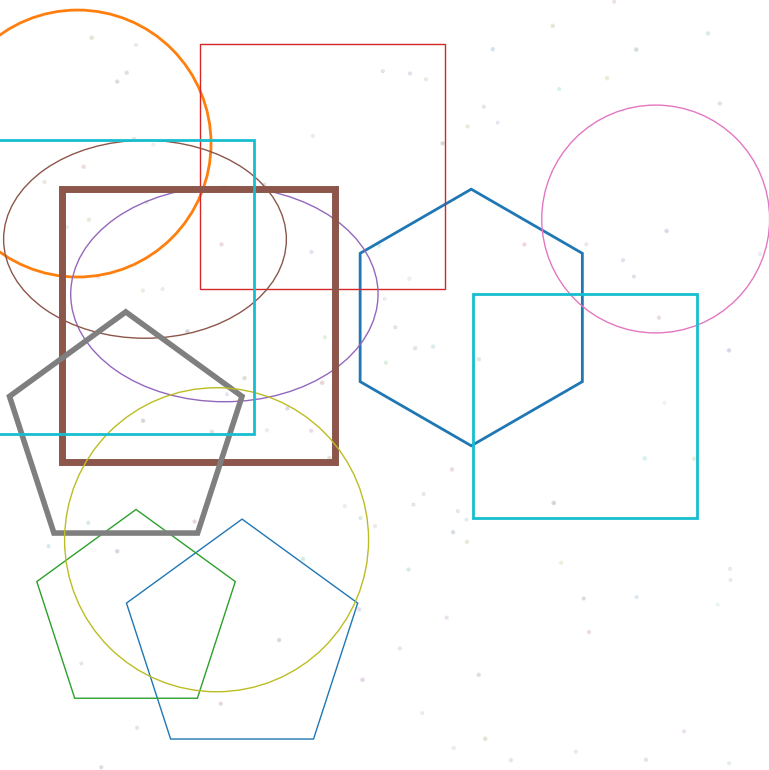[{"shape": "hexagon", "thickness": 1, "radius": 0.83, "center": [0.612, 0.588]}, {"shape": "pentagon", "thickness": 0.5, "radius": 0.79, "center": [0.314, 0.168]}, {"shape": "circle", "thickness": 1, "radius": 0.87, "center": [0.101, 0.814]}, {"shape": "pentagon", "thickness": 0.5, "radius": 0.68, "center": [0.177, 0.203]}, {"shape": "square", "thickness": 0.5, "radius": 0.8, "center": [0.419, 0.784]}, {"shape": "oval", "thickness": 0.5, "radius": 1.0, "center": [0.291, 0.618]}, {"shape": "square", "thickness": 2.5, "radius": 0.89, "center": [0.258, 0.578]}, {"shape": "oval", "thickness": 0.5, "radius": 0.92, "center": [0.188, 0.689]}, {"shape": "circle", "thickness": 0.5, "radius": 0.74, "center": [0.852, 0.716]}, {"shape": "pentagon", "thickness": 2, "radius": 0.79, "center": [0.163, 0.436]}, {"shape": "circle", "thickness": 0.5, "radius": 0.99, "center": [0.281, 0.299]}, {"shape": "square", "thickness": 1, "radius": 0.96, "center": [0.139, 0.627]}, {"shape": "square", "thickness": 1, "radius": 0.73, "center": [0.76, 0.472]}]